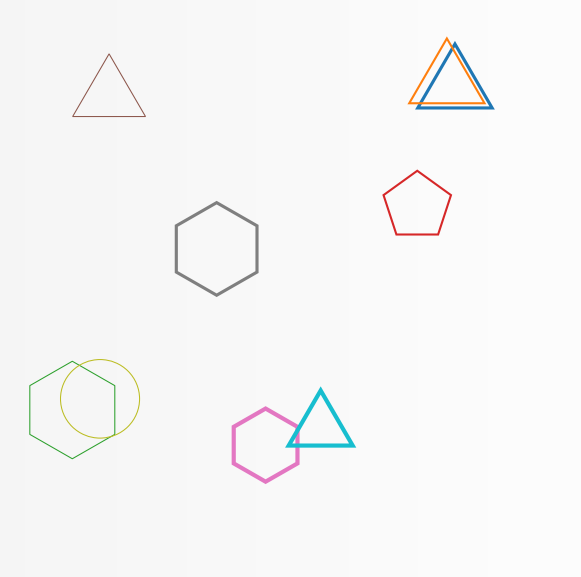[{"shape": "triangle", "thickness": 1.5, "radius": 0.37, "center": [0.783, 0.849]}, {"shape": "triangle", "thickness": 1, "radius": 0.37, "center": [0.769, 0.858]}, {"shape": "hexagon", "thickness": 0.5, "radius": 0.42, "center": [0.124, 0.289]}, {"shape": "pentagon", "thickness": 1, "radius": 0.31, "center": [0.718, 0.642]}, {"shape": "triangle", "thickness": 0.5, "radius": 0.36, "center": [0.188, 0.834]}, {"shape": "hexagon", "thickness": 2, "radius": 0.32, "center": [0.457, 0.228]}, {"shape": "hexagon", "thickness": 1.5, "radius": 0.4, "center": [0.373, 0.568]}, {"shape": "circle", "thickness": 0.5, "radius": 0.34, "center": [0.172, 0.309]}, {"shape": "triangle", "thickness": 2, "radius": 0.32, "center": [0.552, 0.259]}]